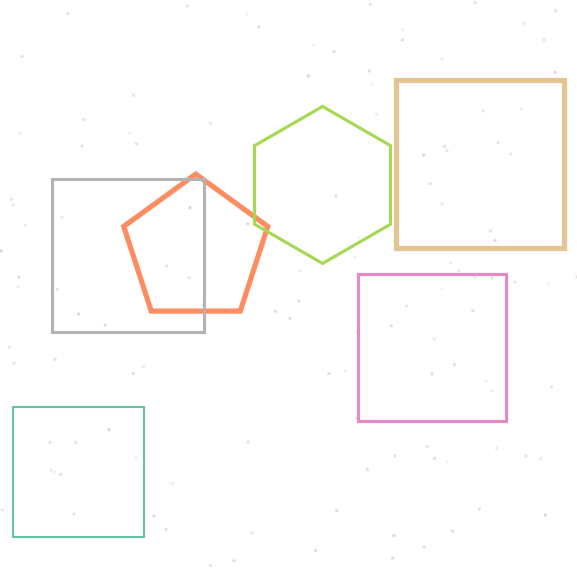[{"shape": "square", "thickness": 1, "radius": 0.57, "center": [0.136, 0.182]}, {"shape": "pentagon", "thickness": 2.5, "radius": 0.66, "center": [0.339, 0.567]}, {"shape": "square", "thickness": 1.5, "radius": 0.64, "center": [0.748, 0.397]}, {"shape": "hexagon", "thickness": 1.5, "radius": 0.68, "center": [0.559, 0.679]}, {"shape": "square", "thickness": 2.5, "radius": 0.73, "center": [0.832, 0.715]}, {"shape": "square", "thickness": 1.5, "radius": 0.66, "center": [0.222, 0.557]}]